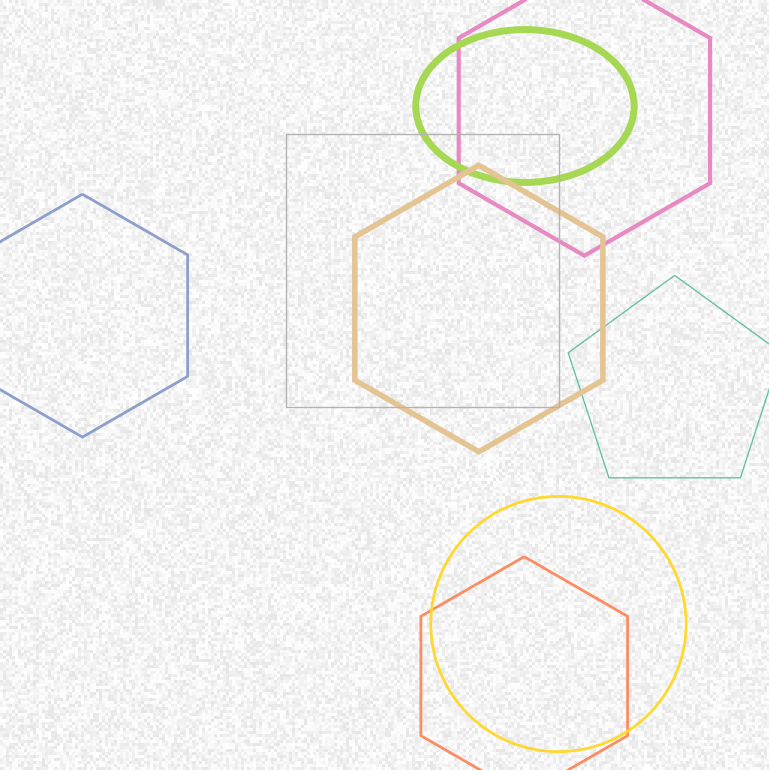[{"shape": "pentagon", "thickness": 0.5, "radius": 0.73, "center": [0.876, 0.497]}, {"shape": "hexagon", "thickness": 1, "radius": 0.77, "center": [0.681, 0.122]}, {"shape": "hexagon", "thickness": 1, "radius": 0.79, "center": [0.107, 0.59]}, {"shape": "hexagon", "thickness": 1.5, "radius": 0.94, "center": [0.759, 0.856]}, {"shape": "oval", "thickness": 2.5, "radius": 0.71, "center": [0.682, 0.862]}, {"shape": "circle", "thickness": 1, "radius": 0.83, "center": [0.725, 0.19]}, {"shape": "hexagon", "thickness": 2, "radius": 0.93, "center": [0.622, 0.599]}, {"shape": "square", "thickness": 0.5, "radius": 0.89, "center": [0.549, 0.649]}]